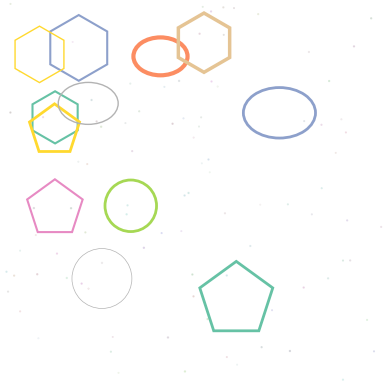[{"shape": "pentagon", "thickness": 2, "radius": 0.5, "center": [0.614, 0.221]}, {"shape": "hexagon", "thickness": 1.5, "radius": 0.34, "center": [0.143, 0.695]}, {"shape": "oval", "thickness": 3, "radius": 0.35, "center": [0.417, 0.854]}, {"shape": "oval", "thickness": 2, "radius": 0.47, "center": [0.726, 0.707]}, {"shape": "hexagon", "thickness": 1.5, "radius": 0.43, "center": [0.205, 0.876]}, {"shape": "pentagon", "thickness": 1.5, "radius": 0.38, "center": [0.143, 0.458]}, {"shape": "circle", "thickness": 2, "radius": 0.33, "center": [0.34, 0.465]}, {"shape": "hexagon", "thickness": 1, "radius": 0.37, "center": [0.103, 0.859]}, {"shape": "pentagon", "thickness": 2, "radius": 0.34, "center": [0.142, 0.662]}, {"shape": "hexagon", "thickness": 2.5, "radius": 0.38, "center": [0.53, 0.889]}, {"shape": "oval", "thickness": 1, "radius": 0.39, "center": [0.229, 0.731]}, {"shape": "circle", "thickness": 0.5, "radius": 0.39, "center": [0.265, 0.277]}]